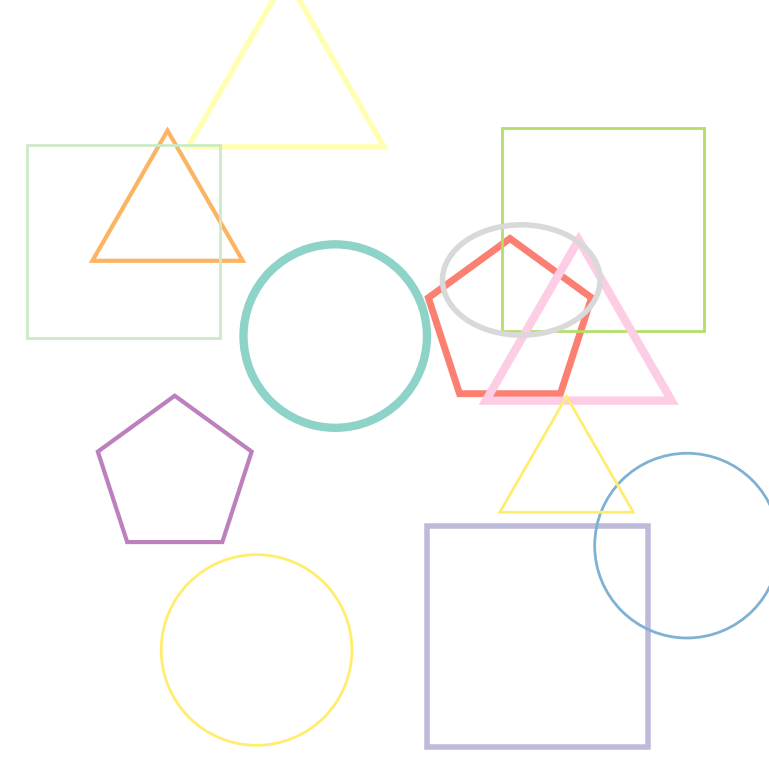[{"shape": "circle", "thickness": 3, "radius": 0.6, "center": [0.435, 0.564]}, {"shape": "triangle", "thickness": 2, "radius": 0.73, "center": [0.372, 0.883]}, {"shape": "square", "thickness": 2, "radius": 0.72, "center": [0.698, 0.173]}, {"shape": "pentagon", "thickness": 2.5, "radius": 0.56, "center": [0.662, 0.579]}, {"shape": "circle", "thickness": 1, "radius": 0.6, "center": [0.892, 0.291]}, {"shape": "triangle", "thickness": 1.5, "radius": 0.56, "center": [0.218, 0.718]}, {"shape": "square", "thickness": 1, "radius": 0.66, "center": [0.783, 0.702]}, {"shape": "triangle", "thickness": 3, "radius": 0.7, "center": [0.752, 0.549]}, {"shape": "oval", "thickness": 2, "radius": 0.51, "center": [0.677, 0.636]}, {"shape": "pentagon", "thickness": 1.5, "radius": 0.53, "center": [0.227, 0.381]}, {"shape": "square", "thickness": 1, "radius": 0.63, "center": [0.16, 0.686]}, {"shape": "circle", "thickness": 1, "radius": 0.62, "center": [0.333, 0.156]}, {"shape": "triangle", "thickness": 1, "radius": 0.5, "center": [0.736, 0.385]}]